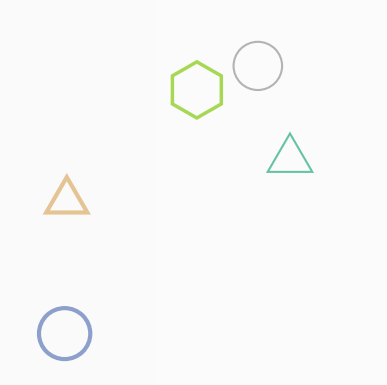[{"shape": "triangle", "thickness": 1.5, "radius": 0.33, "center": [0.748, 0.587]}, {"shape": "circle", "thickness": 3, "radius": 0.33, "center": [0.167, 0.133]}, {"shape": "hexagon", "thickness": 2.5, "radius": 0.36, "center": [0.508, 0.767]}, {"shape": "triangle", "thickness": 3, "radius": 0.31, "center": [0.172, 0.479]}, {"shape": "circle", "thickness": 1.5, "radius": 0.31, "center": [0.665, 0.829]}]